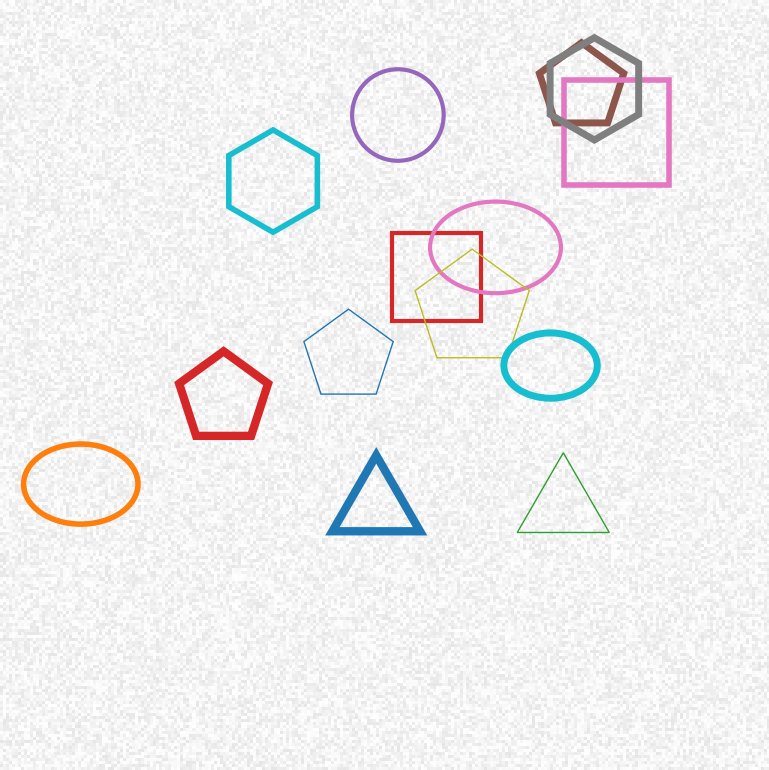[{"shape": "triangle", "thickness": 3, "radius": 0.33, "center": [0.489, 0.343]}, {"shape": "pentagon", "thickness": 0.5, "radius": 0.3, "center": [0.453, 0.538]}, {"shape": "oval", "thickness": 2, "radius": 0.37, "center": [0.105, 0.371]}, {"shape": "triangle", "thickness": 0.5, "radius": 0.35, "center": [0.732, 0.343]}, {"shape": "square", "thickness": 1.5, "radius": 0.29, "center": [0.567, 0.64]}, {"shape": "pentagon", "thickness": 3, "radius": 0.3, "center": [0.29, 0.483]}, {"shape": "circle", "thickness": 1.5, "radius": 0.3, "center": [0.517, 0.851]}, {"shape": "pentagon", "thickness": 2.5, "radius": 0.29, "center": [0.755, 0.887]}, {"shape": "oval", "thickness": 1.5, "radius": 0.42, "center": [0.644, 0.679]}, {"shape": "square", "thickness": 2, "radius": 0.34, "center": [0.801, 0.828]}, {"shape": "hexagon", "thickness": 2.5, "radius": 0.33, "center": [0.772, 0.885]}, {"shape": "pentagon", "thickness": 0.5, "radius": 0.39, "center": [0.613, 0.598]}, {"shape": "hexagon", "thickness": 2, "radius": 0.33, "center": [0.355, 0.765]}, {"shape": "oval", "thickness": 2.5, "radius": 0.3, "center": [0.715, 0.525]}]